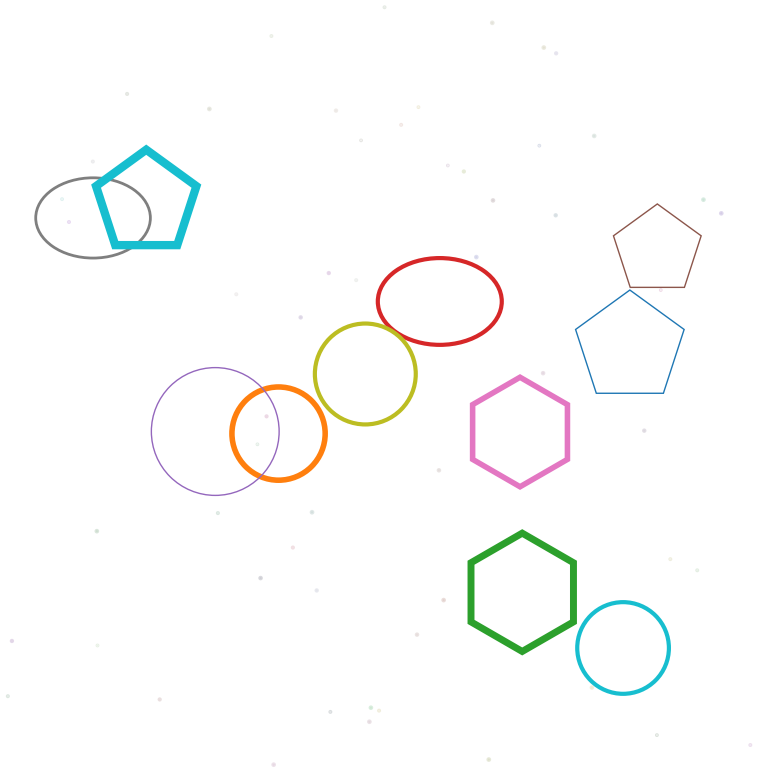[{"shape": "pentagon", "thickness": 0.5, "radius": 0.37, "center": [0.818, 0.549]}, {"shape": "circle", "thickness": 2, "radius": 0.3, "center": [0.362, 0.437]}, {"shape": "hexagon", "thickness": 2.5, "radius": 0.38, "center": [0.678, 0.231]}, {"shape": "oval", "thickness": 1.5, "radius": 0.4, "center": [0.571, 0.608]}, {"shape": "circle", "thickness": 0.5, "radius": 0.41, "center": [0.28, 0.44]}, {"shape": "pentagon", "thickness": 0.5, "radius": 0.3, "center": [0.854, 0.675]}, {"shape": "hexagon", "thickness": 2, "radius": 0.36, "center": [0.675, 0.439]}, {"shape": "oval", "thickness": 1, "radius": 0.37, "center": [0.121, 0.717]}, {"shape": "circle", "thickness": 1.5, "radius": 0.33, "center": [0.474, 0.514]}, {"shape": "pentagon", "thickness": 3, "radius": 0.34, "center": [0.19, 0.737]}, {"shape": "circle", "thickness": 1.5, "radius": 0.3, "center": [0.809, 0.158]}]